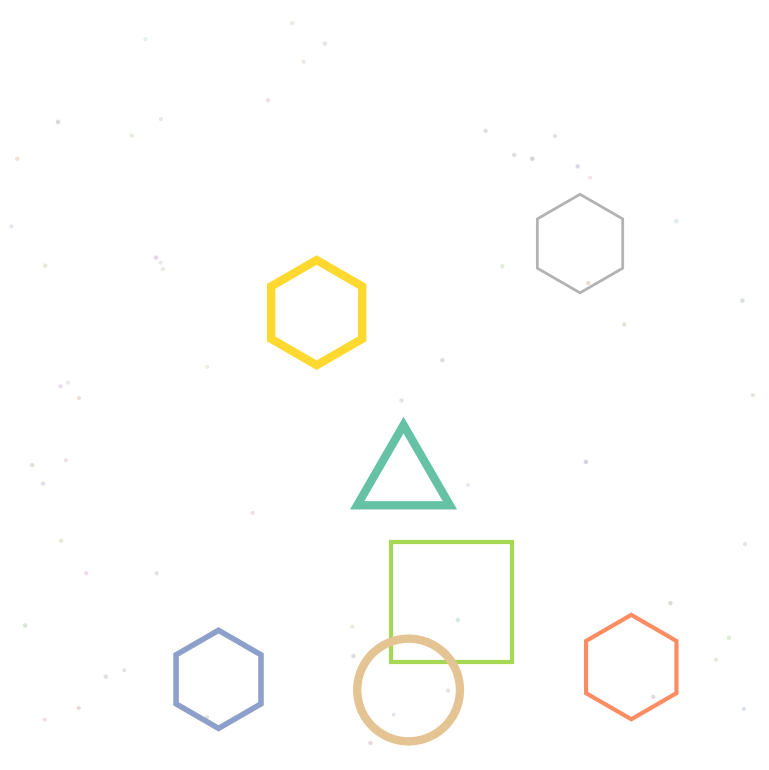[{"shape": "triangle", "thickness": 3, "radius": 0.35, "center": [0.524, 0.379]}, {"shape": "hexagon", "thickness": 1.5, "radius": 0.34, "center": [0.82, 0.134]}, {"shape": "hexagon", "thickness": 2, "radius": 0.32, "center": [0.284, 0.118]}, {"shape": "square", "thickness": 1.5, "radius": 0.39, "center": [0.586, 0.218]}, {"shape": "hexagon", "thickness": 3, "radius": 0.34, "center": [0.411, 0.594]}, {"shape": "circle", "thickness": 3, "radius": 0.33, "center": [0.531, 0.104]}, {"shape": "hexagon", "thickness": 1, "radius": 0.32, "center": [0.753, 0.684]}]